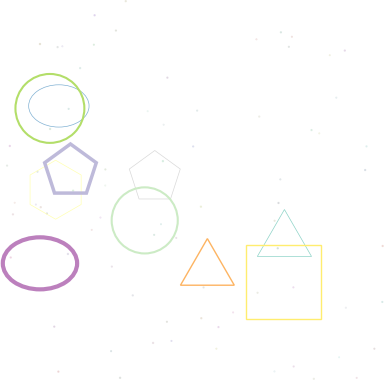[{"shape": "triangle", "thickness": 0.5, "radius": 0.41, "center": [0.739, 0.375]}, {"shape": "hexagon", "thickness": 0.5, "radius": 0.38, "center": [0.144, 0.507]}, {"shape": "pentagon", "thickness": 2.5, "radius": 0.35, "center": [0.183, 0.556]}, {"shape": "oval", "thickness": 0.5, "radius": 0.39, "center": [0.153, 0.725]}, {"shape": "triangle", "thickness": 1, "radius": 0.4, "center": [0.539, 0.3]}, {"shape": "circle", "thickness": 1.5, "radius": 0.45, "center": [0.13, 0.718]}, {"shape": "pentagon", "thickness": 0.5, "radius": 0.35, "center": [0.402, 0.539]}, {"shape": "oval", "thickness": 3, "radius": 0.48, "center": [0.104, 0.316]}, {"shape": "circle", "thickness": 1.5, "radius": 0.43, "center": [0.376, 0.428]}, {"shape": "square", "thickness": 1, "radius": 0.48, "center": [0.736, 0.267]}]